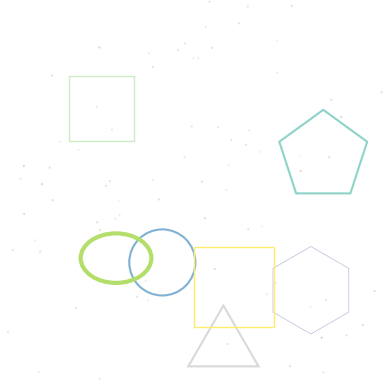[{"shape": "pentagon", "thickness": 1.5, "radius": 0.6, "center": [0.84, 0.595]}, {"shape": "hexagon", "thickness": 0.5, "radius": 0.57, "center": [0.807, 0.246]}, {"shape": "circle", "thickness": 1.5, "radius": 0.43, "center": [0.422, 0.318]}, {"shape": "oval", "thickness": 3, "radius": 0.46, "center": [0.301, 0.33]}, {"shape": "triangle", "thickness": 1.5, "radius": 0.53, "center": [0.58, 0.101]}, {"shape": "square", "thickness": 1, "radius": 0.42, "center": [0.263, 0.718]}, {"shape": "square", "thickness": 1, "radius": 0.52, "center": [0.608, 0.255]}]